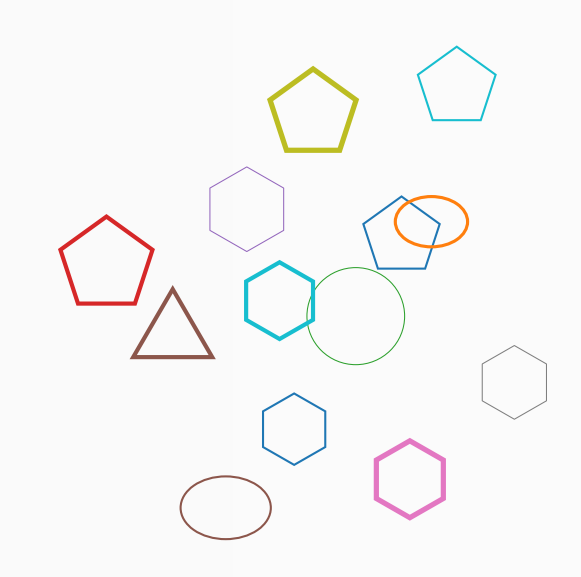[{"shape": "pentagon", "thickness": 1, "radius": 0.35, "center": [0.691, 0.59]}, {"shape": "hexagon", "thickness": 1, "radius": 0.31, "center": [0.506, 0.256]}, {"shape": "oval", "thickness": 1.5, "radius": 0.31, "center": [0.742, 0.615]}, {"shape": "circle", "thickness": 0.5, "radius": 0.42, "center": [0.612, 0.452]}, {"shape": "pentagon", "thickness": 2, "radius": 0.42, "center": [0.183, 0.541]}, {"shape": "hexagon", "thickness": 0.5, "radius": 0.37, "center": [0.425, 0.637]}, {"shape": "oval", "thickness": 1, "radius": 0.39, "center": [0.388, 0.12]}, {"shape": "triangle", "thickness": 2, "radius": 0.39, "center": [0.297, 0.42]}, {"shape": "hexagon", "thickness": 2.5, "radius": 0.33, "center": [0.705, 0.169]}, {"shape": "hexagon", "thickness": 0.5, "radius": 0.32, "center": [0.885, 0.337]}, {"shape": "pentagon", "thickness": 2.5, "radius": 0.39, "center": [0.539, 0.802]}, {"shape": "pentagon", "thickness": 1, "radius": 0.35, "center": [0.786, 0.848]}, {"shape": "hexagon", "thickness": 2, "radius": 0.33, "center": [0.481, 0.479]}]